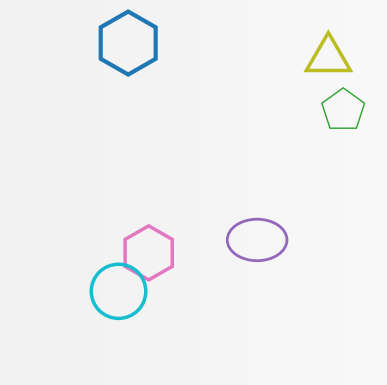[{"shape": "hexagon", "thickness": 3, "radius": 0.41, "center": [0.331, 0.888]}, {"shape": "pentagon", "thickness": 1, "radius": 0.29, "center": [0.886, 0.714]}, {"shape": "oval", "thickness": 2, "radius": 0.38, "center": [0.664, 0.377]}, {"shape": "hexagon", "thickness": 2.5, "radius": 0.35, "center": [0.384, 0.343]}, {"shape": "triangle", "thickness": 2.5, "radius": 0.33, "center": [0.847, 0.85]}, {"shape": "circle", "thickness": 2.5, "radius": 0.35, "center": [0.306, 0.243]}]